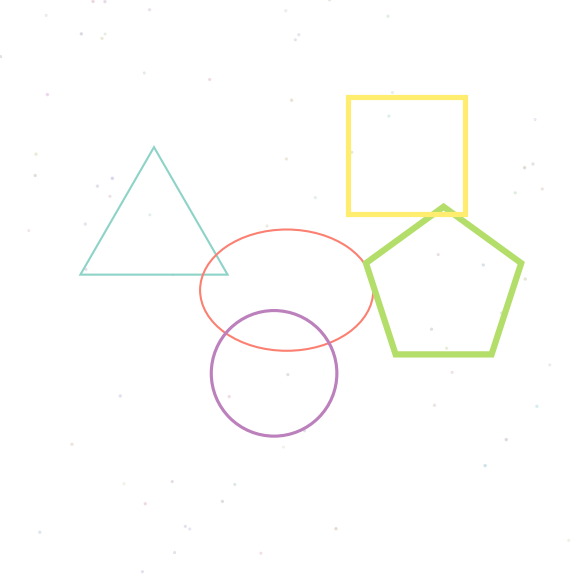[{"shape": "triangle", "thickness": 1, "radius": 0.74, "center": [0.267, 0.597]}, {"shape": "oval", "thickness": 1, "radius": 0.75, "center": [0.496, 0.497]}, {"shape": "pentagon", "thickness": 3, "radius": 0.71, "center": [0.768, 0.5]}, {"shape": "circle", "thickness": 1.5, "radius": 0.54, "center": [0.475, 0.353]}, {"shape": "square", "thickness": 2.5, "radius": 0.51, "center": [0.704, 0.731]}]